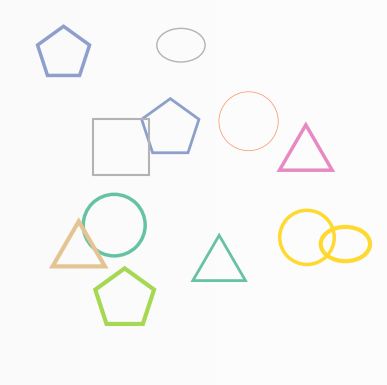[{"shape": "circle", "thickness": 2.5, "radius": 0.4, "center": [0.295, 0.415]}, {"shape": "triangle", "thickness": 2, "radius": 0.39, "center": [0.566, 0.31]}, {"shape": "circle", "thickness": 0.5, "radius": 0.38, "center": [0.642, 0.685]}, {"shape": "pentagon", "thickness": 2.5, "radius": 0.35, "center": [0.164, 0.861]}, {"shape": "pentagon", "thickness": 2, "radius": 0.39, "center": [0.44, 0.666]}, {"shape": "triangle", "thickness": 2.5, "radius": 0.39, "center": [0.789, 0.597]}, {"shape": "pentagon", "thickness": 3, "radius": 0.4, "center": [0.322, 0.223]}, {"shape": "circle", "thickness": 2.5, "radius": 0.35, "center": [0.792, 0.383]}, {"shape": "oval", "thickness": 3, "radius": 0.32, "center": [0.891, 0.366]}, {"shape": "triangle", "thickness": 3, "radius": 0.39, "center": [0.203, 0.347]}, {"shape": "square", "thickness": 1.5, "radius": 0.36, "center": [0.312, 0.619]}, {"shape": "oval", "thickness": 1, "radius": 0.31, "center": [0.467, 0.883]}]